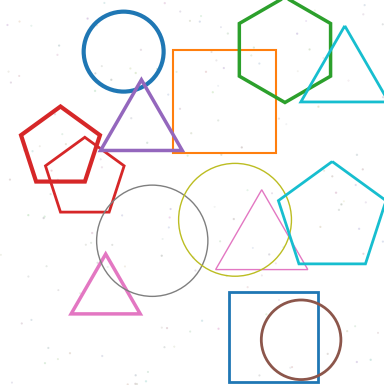[{"shape": "square", "thickness": 2, "radius": 0.58, "center": [0.71, 0.125]}, {"shape": "circle", "thickness": 3, "radius": 0.52, "center": [0.321, 0.866]}, {"shape": "square", "thickness": 1.5, "radius": 0.67, "center": [0.583, 0.737]}, {"shape": "hexagon", "thickness": 2.5, "radius": 0.68, "center": [0.74, 0.871]}, {"shape": "pentagon", "thickness": 2, "radius": 0.54, "center": [0.22, 0.536]}, {"shape": "pentagon", "thickness": 3, "radius": 0.54, "center": [0.157, 0.616]}, {"shape": "triangle", "thickness": 2.5, "radius": 0.61, "center": [0.367, 0.67]}, {"shape": "circle", "thickness": 2, "radius": 0.52, "center": [0.782, 0.117]}, {"shape": "triangle", "thickness": 1, "radius": 0.69, "center": [0.68, 0.369]}, {"shape": "triangle", "thickness": 2.5, "radius": 0.52, "center": [0.275, 0.237]}, {"shape": "circle", "thickness": 1, "radius": 0.72, "center": [0.395, 0.375]}, {"shape": "circle", "thickness": 1, "radius": 0.73, "center": [0.61, 0.429]}, {"shape": "triangle", "thickness": 2, "radius": 0.66, "center": [0.896, 0.801]}, {"shape": "pentagon", "thickness": 2, "radius": 0.73, "center": [0.863, 0.433]}]